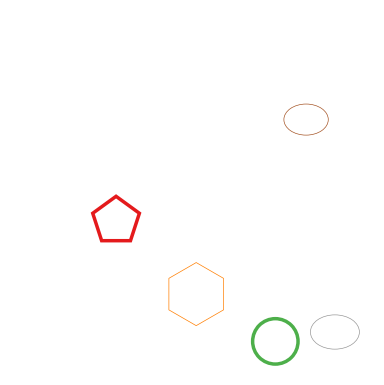[{"shape": "pentagon", "thickness": 2.5, "radius": 0.32, "center": [0.301, 0.426]}, {"shape": "circle", "thickness": 2.5, "radius": 0.29, "center": [0.715, 0.113]}, {"shape": "hexagon", "thickness": 0.5, "radius": 0.41, "center": [0.51, 0.236]}, {"shape": "oval", "thickness": 0.5, "radius": 0.29, "center": [0.795, 0.689]}, {"shape": "oval", "thickness": 0.5, "radius": 0.32, "center": [0.87, 0.138]}]